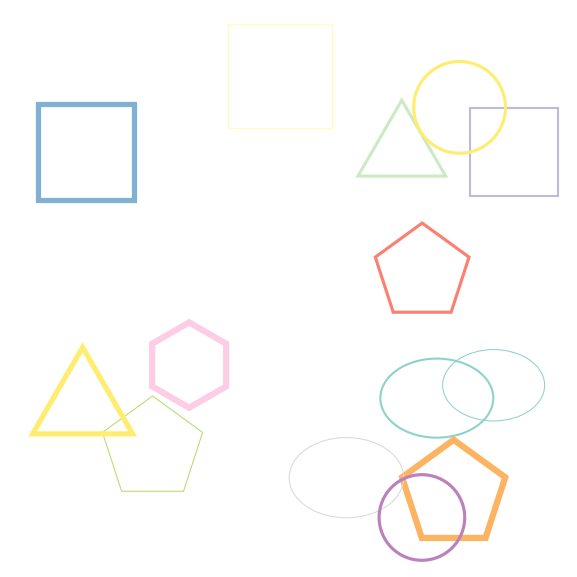[{"shape": "oval", "thickness": 0.5, "radius": 0.44, "center": [0.855, 0.332]}, {"shape": "oval", "thickness": 1, "radius": 0.49, "center": [0.756, 0.31]}, {"shape": "square", "thickness": 0.5, "radius": 0.45, "center": [0.484, 0.867]}, {"shape": "square", "thickness": 1, "radius": 0.38, "center": [0.89, 0.736]}, {"shape": "pentagon", "thickness": 1.5, "radius": 0.43, "center": [0.731, 0.528]}, {"shape": "square", "thickness": 2.5, "radius": 0.42, "center": [0.149, 0.736]}, {"shape": "pentagon", "thickness": 3, "radius": 0.47, "center": [0.786, 0.144]}, {"shape": "pentagon", "thickness": 0.5, "radius": 0.46, "center": [0.264, 0.222]}, {"shape": "hexagon", "thickness": 3, "radius": 0.37, "center": [0.328, 0.367]}, {"shape": "oval", "thickness": 0.5, "radius": 0.5, "center": [0.6, 0.172]}, {"shape": "circle", "thickness": 1.5, "radius": 0.37, "center": [0.731, 0.103]}, {"shape": "triangle", "thickness": 1.5, "radius": 0.44, "center": [0.696, 0.738]}, {"shape": "circle", "thickness": 1.5, "radius": 0.4, "center": [0.796, 0.813]}, {"shape": "triangle", "thickness": 2.5, "radius": 0.5, "center": [0.143, 0.298]}]